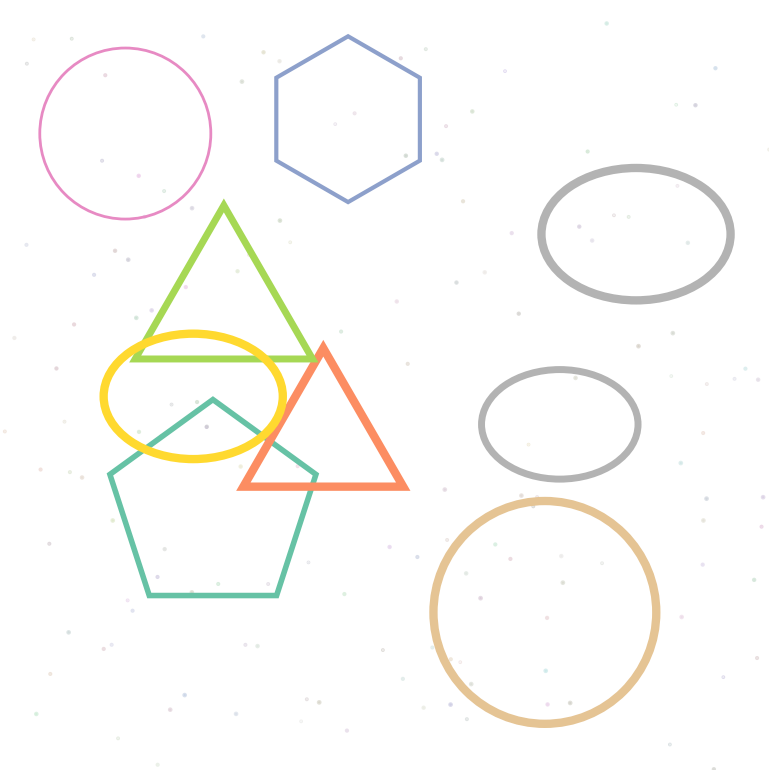[{"shape": "pentagon", "thickness": 2, "radius": 0.7, "center": [0.277, 0.34]}, {"shape": "triangle", "thickness": 3, "radius": 0.6, "center": [0.42, 0.428]}, {"shape": "hexagon", "thickness": 1.5, "radius": 0.54, "center": [0.452, 0.845]}, {"shape": "circle", "thickness": 1, "radius": 0.56, "center": [0.163, 0.827]}, {"shape": "triangle", "thickness": 2.5, "radius": 0.66, "center": [0.291, 0.6]}, {"shape": "oval", "thickness": 3, "radius": 0.58, "center": [0.251, 0.485]}, {"shape": "circle", "thickness": 3, "radius": 0.72, "center": [0.708, 0.205]}, {"shape": "oval", "thickness": 3, "radius": 0.61, "center": [0.826, 0.696]}, {"shape": "oval", "thickness": 2.5, "radius": 0.51, "center": [0.727, 0.449]}]